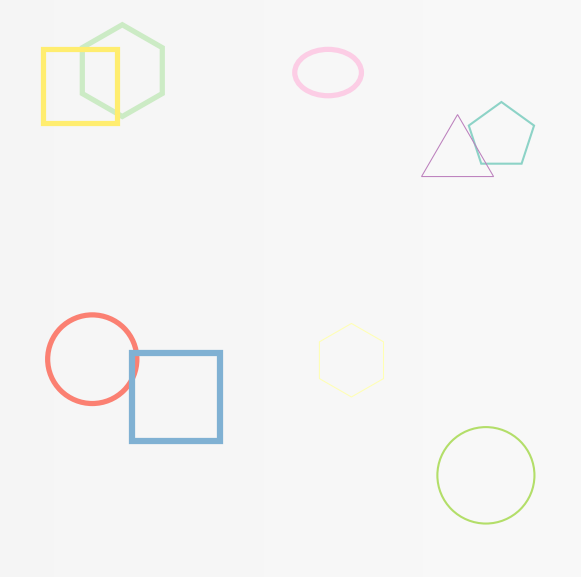[{"shape": "pentagon", "thickness": 1, "radius": 0.3, "center": [0.863, 0.763]}, {"shape": "hexagon", "thickness": 0.5, "radius": 0.32, "center": [0.605, 0.375]}, {"shape": "circle", "thickness": 2.5, "radius": 0.38, "center": [0.159, 0.377]}, {"shape": "square", "thickness": 3, "radius": 0.38, "center": [0.302, 0.312]}, {"shape": "circle", "thickness": 1, "radius": 0.42, "center": [0.836, 0.176]}, {"shape": "oval", "thickness": 2.5, "radius": 0.29, "center": [0.564, 0.873]}, {"shape": "triangle", "thickness": 0.5, "radius": 0.36, "center": [0.787, 0.729]}, {"shape": "hexagon", "thickness": 2.5, "radius": 0.4, "center": [0.21, 0.877]}, {"shape": "square", "thickness": 2.5, "radius": 0.32, "center": [0.138, 0.851]}]